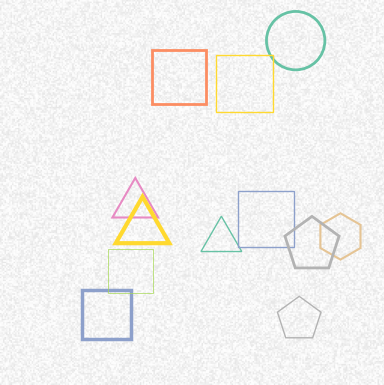[{"shape": "triangle", "thickness": 1, "radius": 0.31, "center": [0.575, 0.377]}, {"shape": "circle", "thickness": 2, "radius": 0.38, "center": [0.768, 0.894]}, {"shape": "square", "thickness": 2, "radius": 0.35, "center": [0.464, 0.799]}, {"shape": "square", "thickness": 1, "radius": 0.36, "center": [0.69, 0.432]}, {"shape": "square", "thickness": 2.5, "radius": 0.31, "center": [0.276, 0.183]}, {"shape": "triangle", "thickness": 1.5, "radius": 0.34, "center": [0.351, 0.469]}, {"shape": "square", "thickness": 0.5, "radius": 0.29, "center": [0.339, 0.296]}, {"shape": "triangle", "thickness": 3, "radius": 0.4, "center": [0.37, 0.409]}, {"shape": "square", "thickness": 1, "radius": 0.37, "center": [0.635, 0.783]}, {"shape": "hexagon", "thickness": 1.5, "radius": 0.3, "center": [0.884, 0.386]}, {"shape": "pentagon", "thickness": 1, "radius": 0.3, "center": [0.777, 0.171]}, {"shape": "pentagon", "thickness": 2, "radius": 0.37, "center": [0.81, 0.364]}]